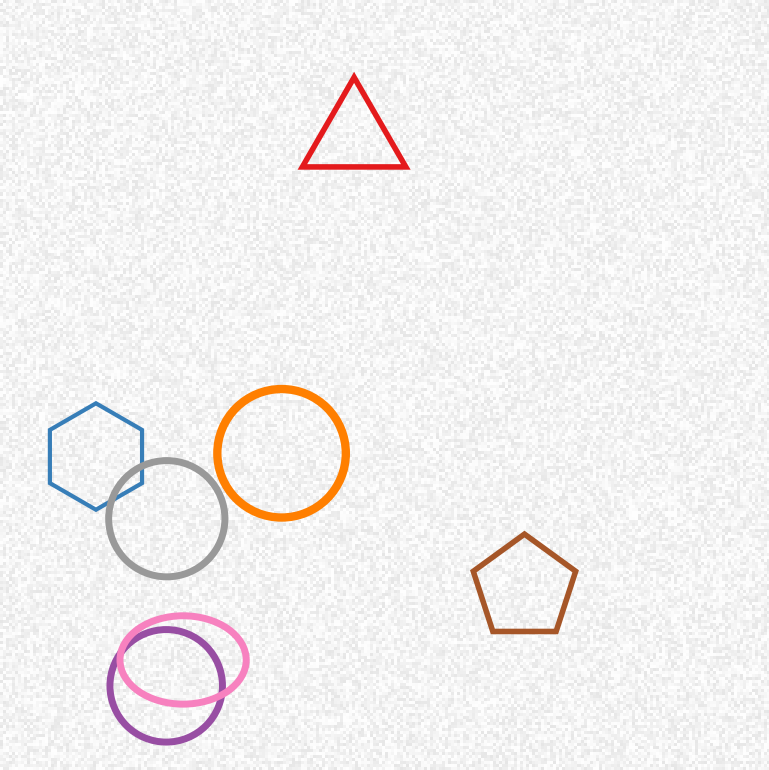[{"shape": "triangle", "thickness": 2, "radius": 0.39, "center": [0.46, 0.822]}, {"shape": "hexagon", "thickness": 1.5, "radius": 0.35, "center": [0.125, 0.407]}, {"shape": "circle", "thickness": 2.5, "radius": 0.37, "center": [0.216, 0.109]}, {"shape": "circle", "thickness": 3, "radius": 0.42, "center": [0.366, 0.411]}, {"shape": "pentagon", "thickness": 2, "radius": 0.35, "center": [0.681, 0.236]}, {"shape": "oval", "thickness": 2.5, "radius": 0.41, "center": [0.238, 0.143]}, {"shape": "circle", "thickness": 2.5, "radius": 0.38, "center": [0.217, 0.326]}]